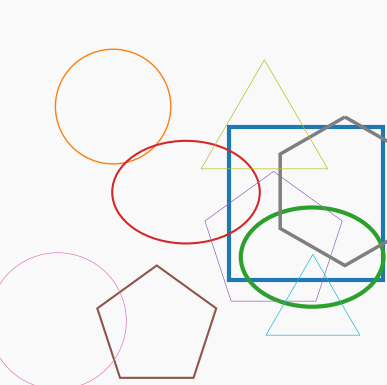[{"shape": "square", "thickness": 3, "radius": 1.0, "center": [0.789, 0.472]}, {"shape": "circle", "thickness": 1, "radius": 0.74, "center": [0.292, 0.723]}, {"shape": "oval", "thickness": 3, "radius": 0.92, "center": [0.806, 0.332]}, {"shape": "oval", "thickness": 1.5, "radius": 0.95, "center": [0.48, 0.501]}, {"shape": "pentagon", "thickness": 0.5, "radius": 0.93, "center": [0.706, 0.368]}, {"shape": "pentagon", "thickness": 1.5, "radius": 0.81, "center": [0.405, 0.149]}, {"shape": "circle", "thickness": 0.5, "radius": 0.89, "center": [0.149, 0.166]}, {"shape": "hexagon", "thickness": 2.5, "radius": 0.96, "center": [0.89, 0.503]}, {"shape": "triangle", "thickness": 0.5, "radius": 0.94, "center": [0.682, 0.656]}, {"shape": "triangle", "thickness": 0.5, "radius": 0.7, "center": [0.807, 0.199]}]